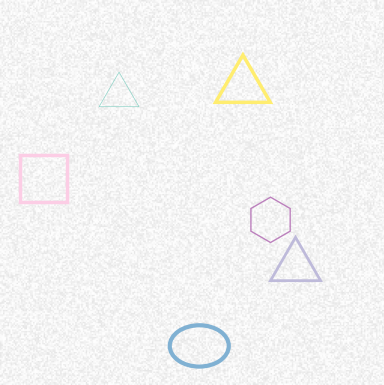[{"shape": "triangle", "thickness": 0.5, "radius": 0.3, "center": [0.309, 0.753]}, {"shape": "triangle", "thickness": 2, "radius": 0.38, "center": [0.768, 0.309]}, {"shape": "oval", "thickness": 3, "radius": 0.38, "center": [0.518, 0.101]}, {"shape": "square", "thickness": 2.5, "radius": 0.31, "center": [0.114, 0.535]}, {"shape": "hexagon", "thickness": 1, "radius": 0.29, "center": [0.703, 0.429]}, {"shape": "triangle", "thickness": 2.5, "radius": 0.41, "center": [0.631, 0.775]}]